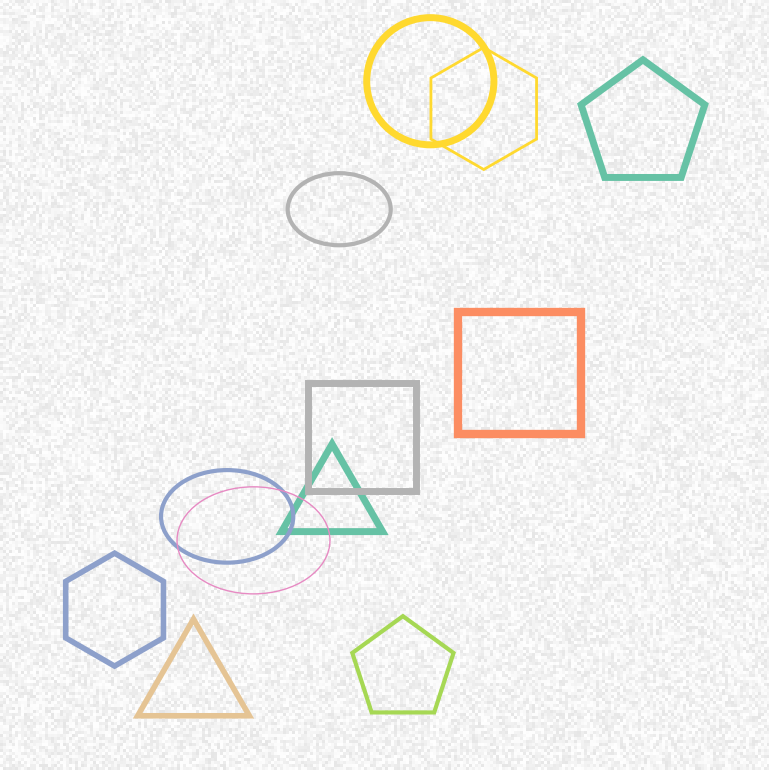[{"shape": "triangle", "thickness": 2.5, "radius": 0.38, "center": [0.431, 0.347]}, {"shape": "pentagon", "thickness": 2.5, "radius": 0.42, "center": [0.835, 0.838]}, {"shape": "square", "thickness": 3, "radius": 0.4, "center": [0.675, 0.516]}, {"shape": "oval", "thickness": 1.5, "radius": 0.43, "center": [0.295, 0.329]}, {"shape": "hexagon", "thickness": 2, "radius": 0.37, "center": [0.149, 0.208]}, {"shape": "oval", "thickness": 0.5, "radius": 0.5, "center": [0.329, 0.298]}, {"shape": "pentagon", "thickness": 1.5, "radius": 0.35, "center": [0.523, 0.131]}, {"shape": "circle", "thickness": 2.5, "radius": 0.41, "center": [0.559, 0.895]}, {"shape": "hexagon", "thickness": 1, "radius": 0.4, "center": [0.628, 0.859]}, {"shape": "triangle", "thickness": 2, "radius": 0.42, "center": [0.251, 0.112]}, {"shape": "square", "thickness": 2.5, "radius": 0.35, "center": [0.47, 0.432]}, {"shape": "oval", "thickness": 1.5, "radius": 0.33, "center": [0.441, 0.728]}]